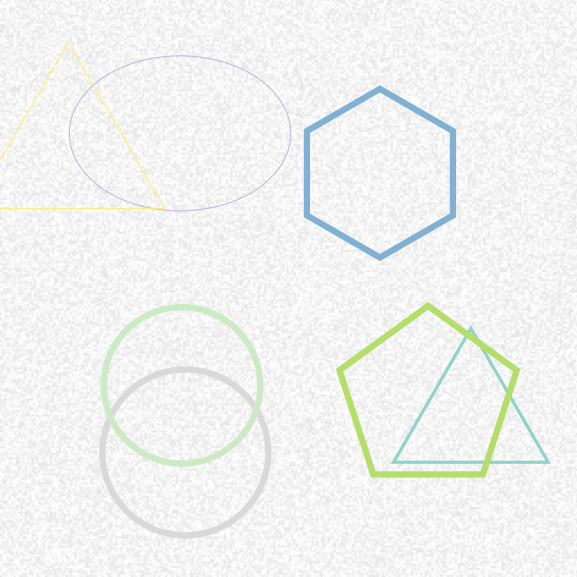[{"shape": "triangle", "thickness": 1.5, "radius": 0.77, "center": [0.815, 0.276]}, {"shape": "oval", "thickness": 0.5, "radius": 0.96, "center": [0.312, 0.768]}, {"shape": "hexagon", "thickness": 3, "radius": 0.73, "center": [0.658, 0.699]}, {"shape": "pentagon", "thickness": 3, "radius": 0.81, "center": [0.741, 0.308]}, {"shape": "circle", "thickness": 3, "radius": 0.72, "center": [0.321, 0.216]}, {"shape": "circle", "thickness": 3, "radius": 0.68, "center": [0.315, 0.332]}, {"shape": "triangle", "thickness": 0.5, "radius": 0.96, "center": [0.119, 0.734]}]